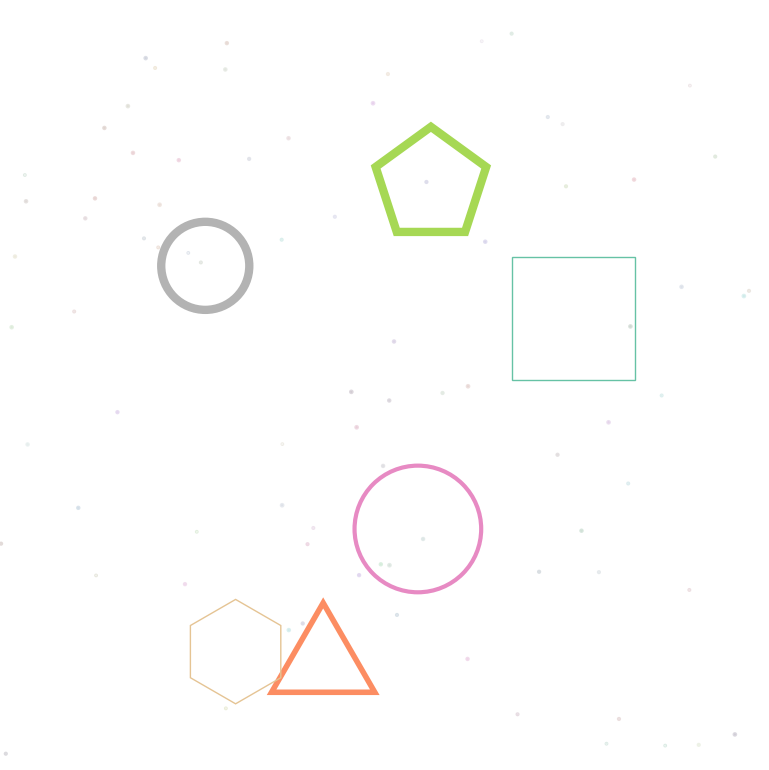[{"shape": "square", "thickness": 0.5, "radius": 0.4, "center": [0.745, 0.586]}, {"shape": "triangle", "thickness": 2, "radius": 0.39, "center": [0.42, 0.14]}, {"shape": "circle", "thickness": 1.5, "radius": 0.41, "center": [0.543, 0.313]}, {"shape": "pentagon", "thickness": 3, "radius": 0.38, "center": [0.56, 0.76]}, {"shape": "hexagon", "thickness": 0.5, "radius": 0.34, "center": [0.306, 0.154]}, {"shape": "circle", "thickness": 3, "radius": 0.29, "center": [0.267, 0.655]}]